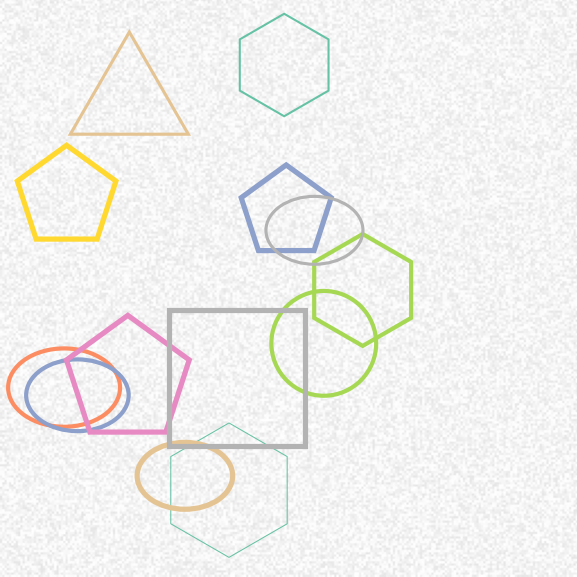[{"shape": "hexagon", "thickness": 1, "radius": 0.44, "center": [0.492, 0.887]}, {"shape": "hexagon", "thickness": 0.5, "radius": 0.58, "center": [0.397, 0.15]}, {"shape": "oval", "thickness": 2, "radius": 0.48, "center": [0.111, 0.328]}, {"shape": "pentagon", "thickness": 2.5, "radius": 0.41, "center": [0.496, 0.632]}, {"shape": "oval", "thickness": 2, "radius": 0.44, "center": [0.134, 0.315]}, {"shape": "pentagon", "thickness": 2.5, "radius": 0.56, "center": [0.221, 0.341]}, {"shape": "circle", "thickness": 2, "radius": 0.45, "center": [0.561, 0.405]}, {"shape": "hexagon", "thickness": 2, "radius": 0.48, "center": [0.628, 0.497]}, {"shape": "pentagon", "thickness": 2.5, "radius": 0.45, "center": [0.115, 0.658]}, {"shape": "triangle", "thickness": 1.5, "radius": 0.59, "center": [0.224, 0.826]}, {"shape": "oval", "thickness": 2.5, "radius": 0.41, "center": [0.32, 0.175]}, {"shape": "square", "thickness": 2.5, "radius": 0.59, "center": [0.41, 0.345]}, {"shape": "oval", "thickness": 1.5, "radius": 0.42, "center": [0.545, 0.6]}]